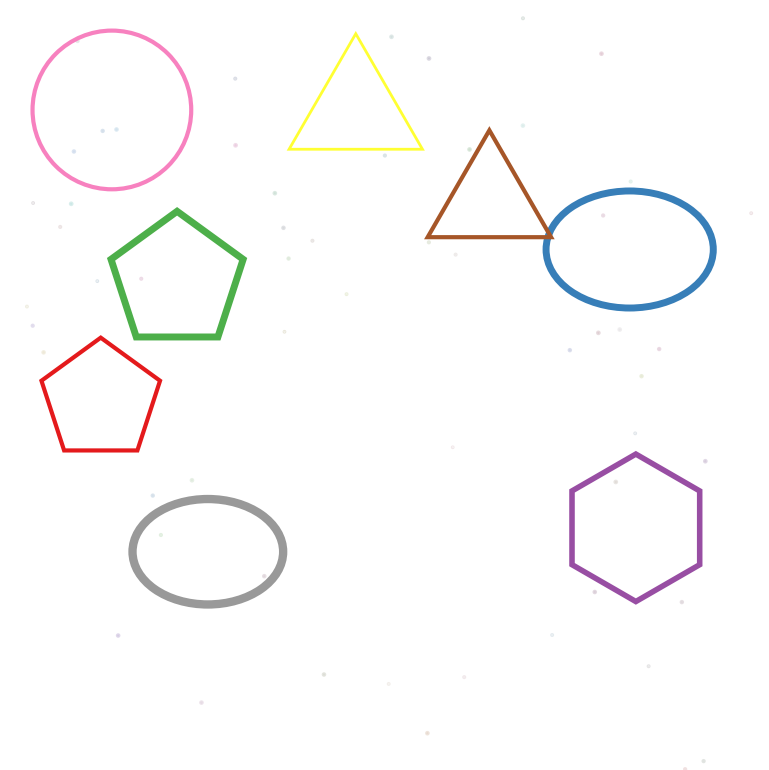[{"shape": "pentagon", "thickness": 1.5, "radius": 0.4, "center": [0.131, 0.481]}, {"shape": "oval", "thickness": 2.5, "radius": 0.54, "center": [0.818, 0.676]}, {"shape": "pentagon", "thickness": 2.5, "radius": 0.45, "center": [0.23, 0.635]}, {"shape": "hexagon", "thickness": 2, "radius": 0.48, "center": [0.826, 0.315]}, {"shape": "triangle", "thickness": 1, "radius": 0.5, "center": [0.462, 0.856]}, {"shape": "triangle", "thickness": 1.5, "radius": 0.46, "center": [0.636, 0.738]}, {"shape": "circle", "thickness": 1.5, "radius": 0.52, "center": [0.145, 0.857]}, {"shape": "oval", "thickness": 3, "radius": 0.49, "center": [0.27, 0.283]}]